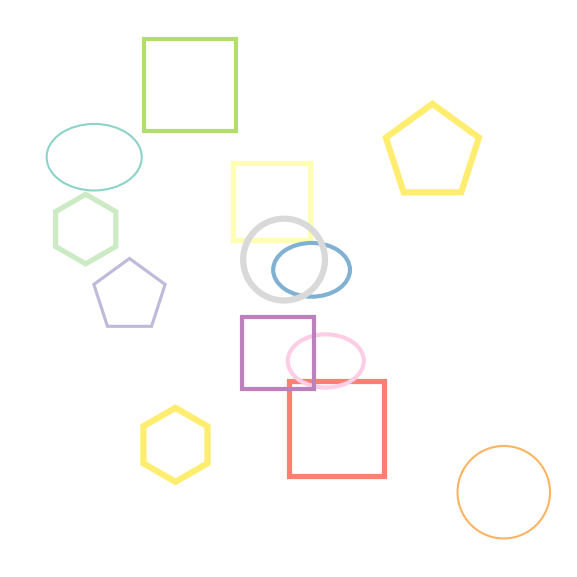[{"shape": "oval", "thickness": 1, "radius": 0.41, "center": [0.163, 0.727]}, {"shape": "square", "thickness": 2.5, "radius": 0.33, "center": [0.47, 0.65]}, {"shape": "pentagon", "thickness": 1.5, "radius": 0.32, "center": [0.224, 0.487]}, {"shape": "square", "thickness": 2.5, "radius": 0.41, "center": [0.582, 0.258]}, {"shape": "oval", "thickness": 2, "radius": 0.33, "center": [0.54, 0.532]}, {"shape": "circle", "thickness": 1, "radius": 0.4, "center": [0.872, 0.147]}, {"shape": "square", "thickness": 2, "radius": 0.4, "center": [0.329, 0.852]}, {"shape": "oval", "thickness": 2, "radius": 0.33, "center": [0.564, 0.374]}, {"shape": "circle", "thickness": 3, "radius": 0.35, "center": [0.492, 0.55]}, {"shape": "square", "thickness": 2, "radius": 0.31, "center": [0.482, 0.388]}, {"shape": "hexagon", "thickness": 2.5, "radius": 0.3, "center": [0.148, 0.602]}, {"shape": "pentagon", "thickness": 3, "radius": 0.42, "center": [0.749, 0.735]}, {"shape": "hexagon", "thickness": 3, "radius": 0.32, "center": [0.304, 0.229]}]